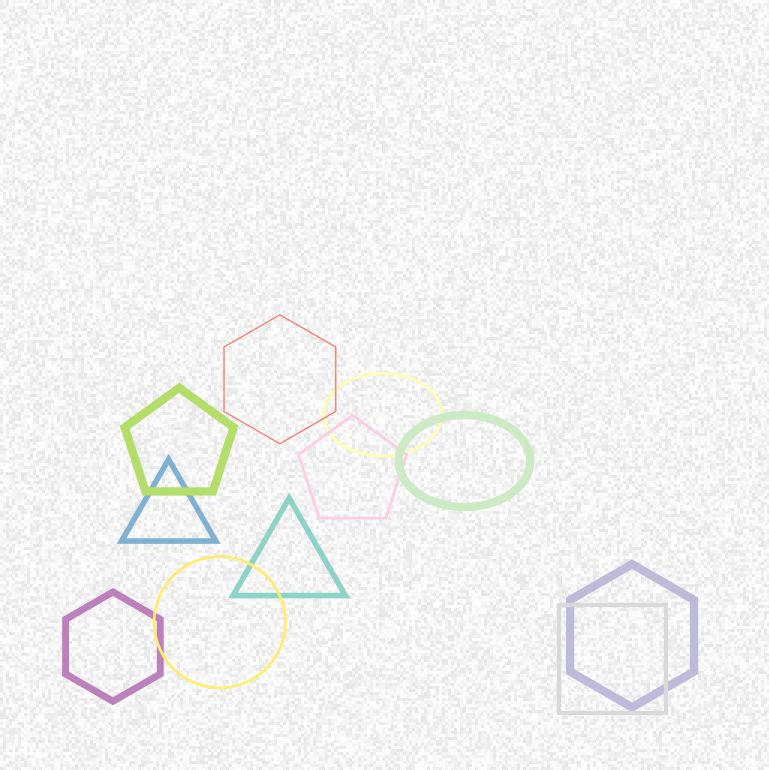[{"shape": "triangle", "thickness": 2, "radius": 0.42, "center": [0.376, 0.269]}, {"shape": "oval", "thickness": 1, "radius": 0.38, "center": [0.497, 0.461]}, {"shape": "hexagon", "thickness": 3, "radius": 0.46, "center": [0.821, 0.174]}, {"shape": "hexagon", "thickness": 0.5, "radius": 0.42, "center": [0.363, 0.507]}, {"shape": "triangle", "thickness": 2, "radius": 0.35, "center": [0.219, 0.333]}, {"shape": "pentagon", "thickness": 3, "radius": 0.37, "center": [0.233, 0.422]}, {"shape": "pentagon", "thickness": 1, "radius": 0.37, "center": [0.458, 0.387]}, {"shape": "square", "thickness": 1.5, "radius": 0.35, "center": [0.796, 0.145]}, {"shape": "hexagon", "thickness": 2.5, "radius": 0.35, "center": [0.147, 0.16]}, {"shape": "oval", "thickness": 3, "radius": 0.43, "center": [0.603, 0.401]}, {"shape": "circle", "thickness": 1, "radius": 0.43, "center": [0.285, 0.192]}]